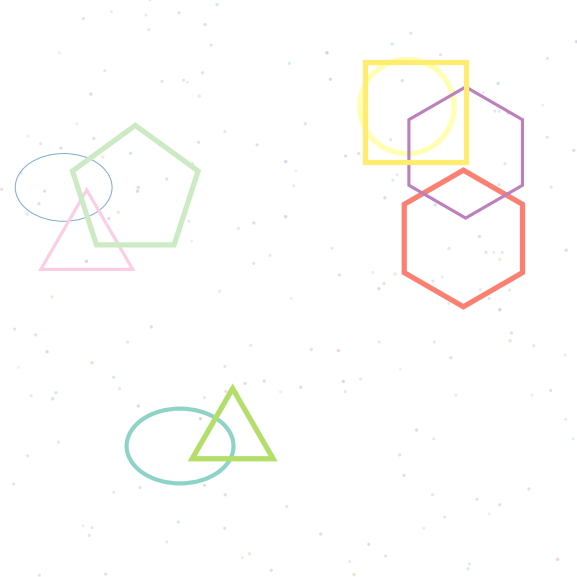[{"shape": "oval", "thickness": 2, "radius": 0.46, "center": [0.312, 0.227]}, {"shape": "circle", "thickness": 2.5, "radius": 0.41, "center": [0.705, 0.815]}, {"shape": "hexagon", "thickness": 2.5, "radius": 0.59, "center": [0.802, 0.586]}, {"shape": "oval", "thickness": 0.5, "radius": 0.42, "center": [0.11, 0.675]}, {"shape": "triangle", "thickness": 2.5, "radius": 0.41, "center": [0.403, 0.245]}, {"shape": "triangle", "thickness": 1.5, "radius": 0.46, "center": [0.15, 0.579]}, {"shape": "hexagon", "thickness": 1.5, "radius": 0.57, "center": [0.806, 0.735]}, {"shape": "pentagon", "thickness": 2.5, "radius": 0.57, "center": [0.234, 0.668]}, {"shape": "square", "thickness": 2.5, "radius": 0.44, "center": [0.72, 0.805]}]